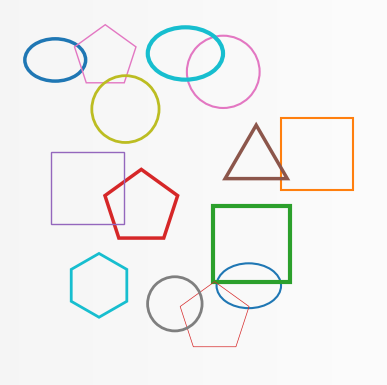[{"shape": "oval", "thickness": 1.5, "radius": 0.42, "center": [0.642, 0.258]}, {"shape": "oval", "thickness": 2.5, "radius": 0.39, "center": [0.143, 0.844]}, {"shape": "square", "thickness": 1.5, "radius": 0.47, "center": [0.818, 0.601]}, {"shape": "square", "thickness": 3, "radius": 0.5, "center": [0.649, 0.366]}, {"shape": "pentagon", "thickness": 2.5, "radius": 0.49, "center": [0.365, 0.461]}, {"shape": "pentagon", "thickness": 0.5, "radius": 0.47, "center": [0.554, 0.175]}, {"shape": "square", "thickness": 1, "radius": 0.47, "center": [0.227, 0.512]}, {"shape": "triangle", "thickness": 2.5, "radius": 0.46, "center": [0.661, 0.582]}, {"shape": "circle", "thickness": 1.5, "radius": 0.47, "center": [0.576, 0.813]}, {"shape": "pentagon", "thickness": 1, "radius": 0.42, "center": [0.272, 0.852]}, {"shape": "circle", "thickness": 2, "radius": 0.35, "center": [0.451, 0.211]}, {"shape": "circle", "thickness": 2, "radius": 0.43, "center": [0.324, 0.717]}, {"shape": "oval", "thickness": 3, "radius": 0.49, "center": [0.478, 0.861]}, {"shape": "hexagon", "thickness": 2, "radius": 0.41, "center": [0.256, 0.259]}]